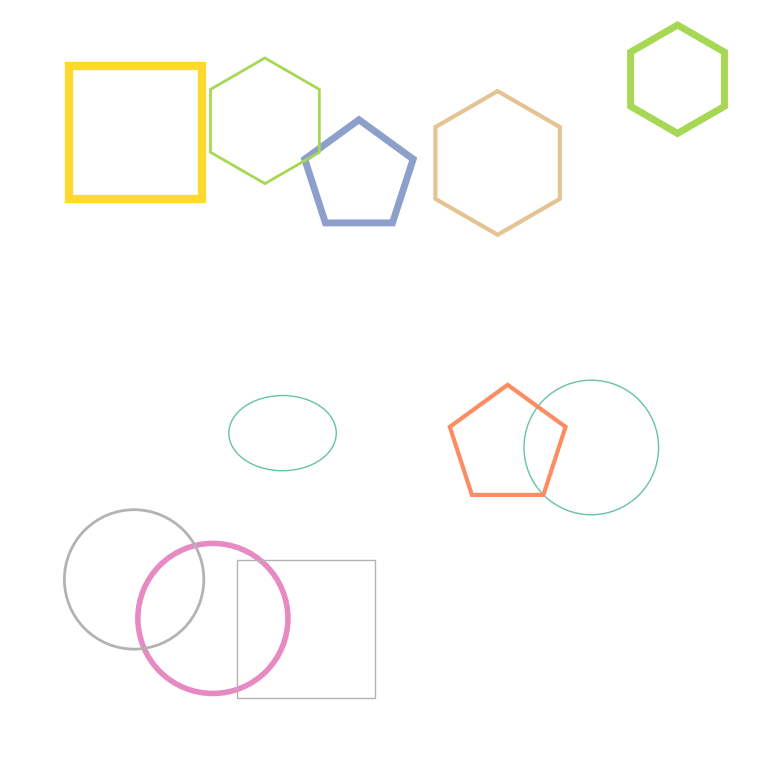[{"shape": "oval", "thickness": 0.5, "radius": 0.35, "center": [0.367, 0.437]}, {"shape": "circle", "thickness": 0.5, "radius": 0.44, "center": [0.768, 0.419]}, {"shape": "pentagon", "thickness": 1.5, "radius": 0.4, "center": [0.659, 0.421]}, {"shape": "pentagon", "thickness": 2.5, "radius": 0.37, "center": [0.466, 0.77]}, {"shape": "circle", "thickness": 2, "radius": 0.49, "center": [0.276, 0.197]}, {"shape": "hexagon", "thickness": 2.5, "radius": 0.35, "center": [0.88, 0.897]}, {"shape": "hexagon", "thickness": 1, "radius": 0.41, "center": [0.344, 0.843]}, {"shape": "square", "thickness": 3, "radius": 0.43, "center": [0.176, 0.828]}, {"shape": "hexagon", "thickness": 1.5, "radius": 0.47, "center": [0.646, 0.788]}, {"shape": "circle", "thickness": 1, "radius": 0.45, "center": [0.174, 0.248]}, {"shape": "square", "thickness": 0.5, "radius": 0.45, "center": [0.398, 0.184]}]